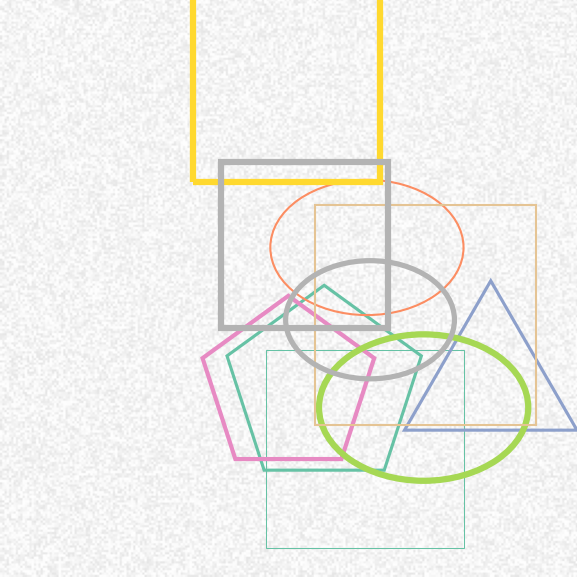[{"shape": "square", "thickness": 0.5, "radius": 0.86, "center": [0.631, 0.222]}, {"shape": "pentagon", "thickness": 1.5, "radius": 0.88, "center": [0.561, 0.328]}, {"shape": "oval", "thickness": 1, "radius": 0.84, "center": [0.635, 0.571]}, {"shape": "triangle", "thickness": 1.5, "radius": 0.86, "center": [0.85, 0.34]}, {"shape": "pentagon", "thickness": 2, "radius": 0.78, "center": [0.499, 0.331]}, {"shape": "oval", "thickness": 3, "radius": 0.91, "center": [0.734, 0.293]}, {"shape": "square", "thickness": 3, "radius": 0.81, "center": [0.495, 0.846]}, {"shape": "square", "thickness": 1, "radius": 0.96, "center": [0.736, 0.453]}, {"shape": "oval", "thickness": 2.5, "radius": 0.73, "center": [0.641, 0.445]}, {"shape": "square", "thickness": 3, "radius": 0.72, "center": [0.527, 0.575]}]